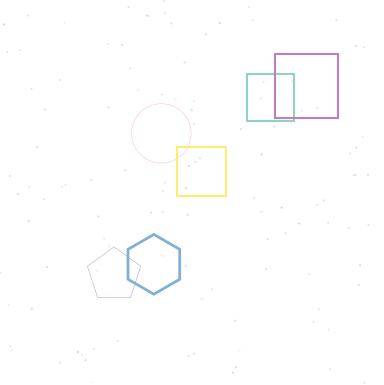[{"shape": "square", "thickness": 1.5, "radius": 0.31, "center": [0.702, 0.747]}, {"shape": "pentagon", "thickness": 0.5, "radius": 0.36, "center": [0.296, 0.286]}, {"shape": "hexagon", "thickness": 2, "radius": 0.39, "center": [0.4, 0.313]}, {"shape": "circle", "thickness": 0.5, "radius": 0.39, "center": [0.419, 0.653]}, {"shape": "square", "thickness": 1.5, "radius": 0.41, "center": [0.797, 0.777]}, {"shape": "square", "thickness": 1.5, "radius": 0.32, "center": [0.523, 0.555]}]